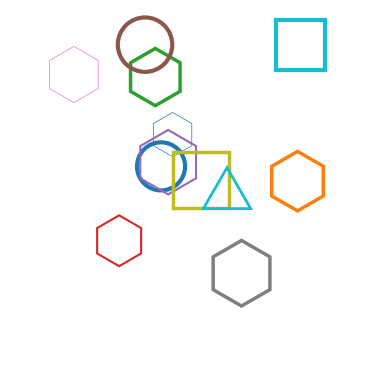[{"shape": "circle", "thickness": 3, "radius": 0.31, "center": [0.418, 0.568]}, {"shape": "hexagon", "thickness": 0.5, "radius": 0.29, "center": [0.448, 0.65]}, {"shape": "hexagon", "thickness": 2.5, "radius": 0.39, "center": [0.773, 0.53]}, {"shape": "hexagon", "thickness": 2.5, "radius": 0.37, "center": [0.403, 0.8]}, {"shape": "hexagon", "thickness": 1.5, "radius": 0.33, "center": [0.309, 0.375]}, {"shape": "hexagon", "thickness": 1.5, "radius": 0.42, "center": [0.437, 0.579]}, {"shape": "circle", "thickness": 3, "radius": 0.35, "center": [0.377, 0.884]}, {"shape": "hexagon", "thickness": 0.5, "radius": 0.36, "center": [0.192, 0.807]}, {"shape": "hexagon", "thickness": 2.5, "radius": 0.43, "center": [0.627, 0.29]}, {"shape": "square", "thickness": 2.5, "radius": 0.36, "center": [0.523, 0.533]}, {"shape": "square", "thickness": 3, "radius": 0.32, "center": [0.78, 0.884]}, {"shape": "triangle", "thickness": 2, "radius": 0.35, "center": [0.59, 0.494]}]